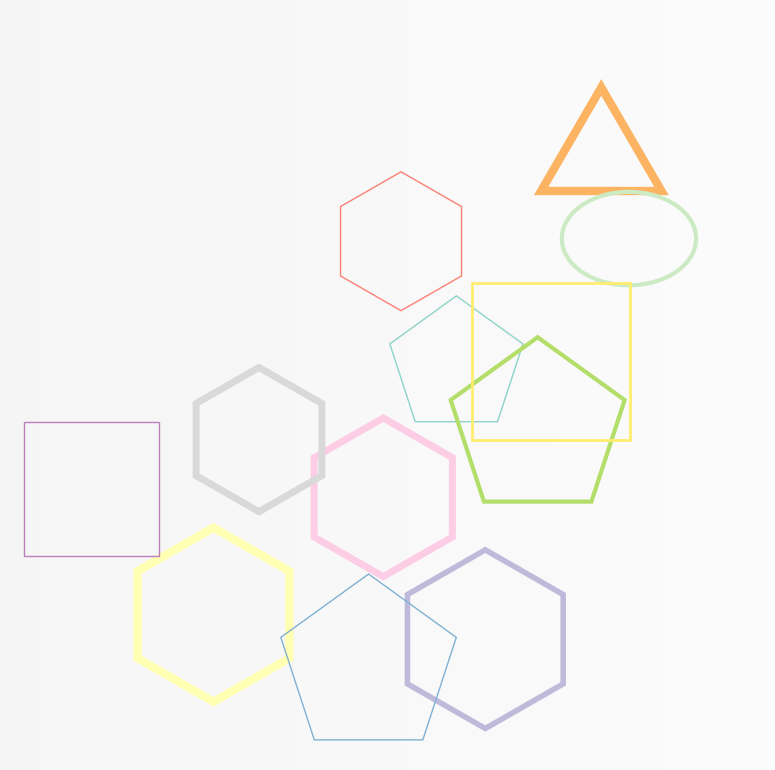[{"shape": "pentagon", "thickness": 0.5, "radius": 0.45, "center": [0.589, 0.525]}, {"shape": "hexagon", "thickness": 3, "radius": 0.57, "center": [0.275, 0.202]}, {"shape": "hexagon", "thickness": 2, "radius": 0.58, "center": [0.626, 0.17]}, {"shape": "hexagon", "thickness": 0.5, "radius": 0.45, "center": [0.517, 0.687]}, {"shape": "pentagon", "thickness": 0.5, "radius": 0.6, "center": [0.476, 0.135]}, {"shape": "triangle", "thickness": 3, "radius": 0.45, "center": [0.776, 0.797]}, {"shape": "pentagon", "thickness": 1.5, "radius": 0.59, "center": [0.694, 0.444]}, {"shape": "hexagon", "thickness": 2.5, "radius": 0.52, "center": [0.494, 0.354]}, {"shape": "hexagon", "thickness": 2.5, "radius": 0.47, "center": [0.334, 0.429]}, {"shape": "square", "thickness": 0.5, "radius": 0.44, "center": [0.118, 0.365]}, {"shape": "oval", "thickness": 1.5, "radius": 0.43, "center": [0.812, 0.69]}, {"shape": "square", "thickness": 1, "radius": 0.51, "center": [0.711, 0.53]}]